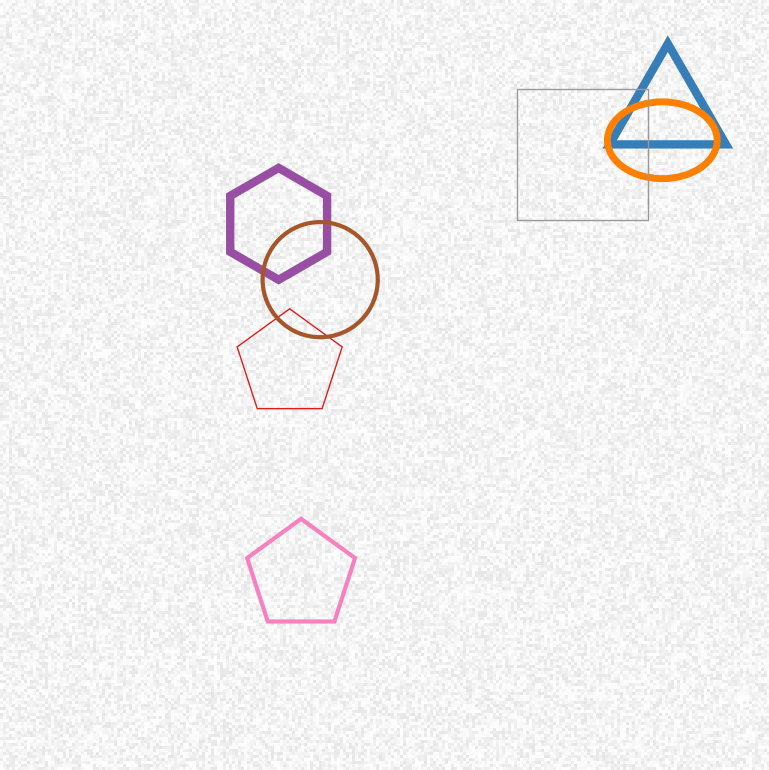[{"shape": "pentagon", "thickness": 0.5, "radius": 0.36, "center": [0.376, 0.527]}, {"shape": "triangle", "thickness": 3, "radius": 0.44, "center": [0.867, 0.856]}, {"shape": "hexagon", "thickness": 3, "radius": 0.36, "center": [0.362, 0.709]}, {"shape": "oval", "thickness": 2.5, "radius": 0.36, "center": [0.86, 0.818]}, {"shape": "circle", "thickness": 1.5, "radius": 0.37, "center": [0.416, 0.637]}, {"shape": "pentagon", "thickness": 1.5, "radius": 0.37, "center": [0.391, 0.252]}, {"shape": "square", "thickness": 0.5, "radius": 0.43, "center": [0.756, 0.799]}]